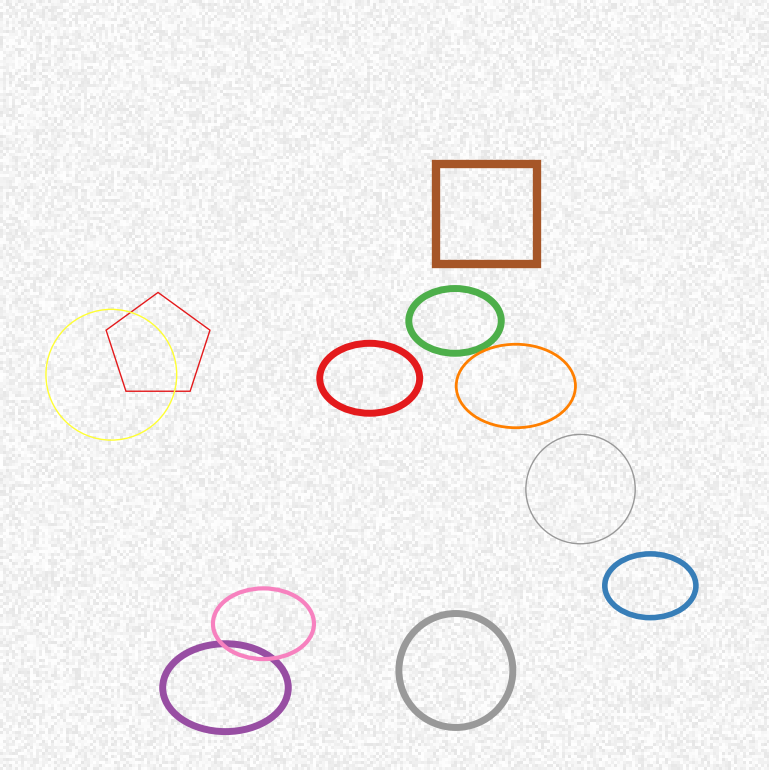[{"shape": "pentagon", "thickness": 0.5, "radius": 0.35, "center": [0.205, 0.549]}, {"shape": "oval", "thickness": 2.5, "radius": 0.32, "center": [0.48, 0.509]}, {"shape": "oval", "thickness": 2, "radius": 0.3, "center": [0.845, 0.239]}, {"shape": "oval", "thickness": 2.5, "radius": 0.3, "center": [0.591, 0.583]}, {"shape": "oval", "thickness": 2.5, "radius": 0.41, "center": [0.293, 0.107]}, {"shape": "oval", "thickness": 1, "radius": 0.39, "center": [0.67, 0.499]}, {"shape": "circle", "thickness": 0.5, "radius": 0.42, "center": [0.145, 0.513]}, {"shape": "square", "thickness": 3, "radius": 0.33, "center": [0.632, 0.722]}, {"shape": "oval", "thickness": 1.5, "radius": 0.33, "center": [0.342, 0.19]}, {"shape": "circle", "thickness": 2.5, "radius": 0.37, "center": [0.592, 0.129]}, {"shape": "circle", "thickness": 0.5, "radius": 0.36, "center": [0.754, 0.365]}]